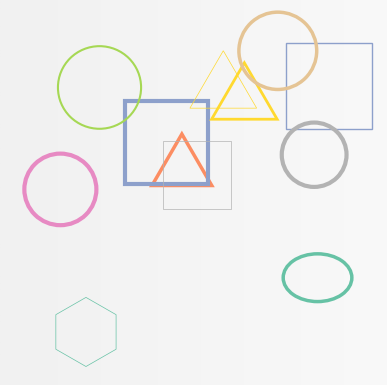[{"shape": "hexagon", "thickness": 0.5, "radius": 0.45, "center": [0.222, 0.138]}, {"shape": "oval", "thickness": 2.5, "radius": 0.44, "center": [0.819, 0.279]}, {"shape": "triangle", "thickness": 2.5, "radius": 0.45, "center": [0.469, 0.563]}, {"shape": "square", "thickness": 1, "radius": 0.56, "center": [0.85, 0.778]}, {"shape": "square", "thickness": 3, "radius": 0.53, "center": [0.43, 0.63]}, {"shape": "circle", "thickness": 3, "radius": 0.46, "center": [0.156, 0.508]}, {"shape": "circle", "thickness": 1.5, "radius": 0.54, "center": [0.257, 0.773]}, {"shape": "triangle", "thickness": 2, "radius": 0.49, "center": [0.631, 0.739]}, {"shape": "triangle", "thickness": 0.5, "radius": 0.5, "center": [0.576, 0.769]}, {"shape": "circle", "thickness": 2.5, "radius": 0.5, "center": [0.717, 0.868]}, {"shape": "circle", "thickness": 3, "radius": 0.42, "center": [0.811, 0.598]}, {"shape": "square", "thickness": 0.5, "radius": 0.44, "center": [0.507, 0.545]}]